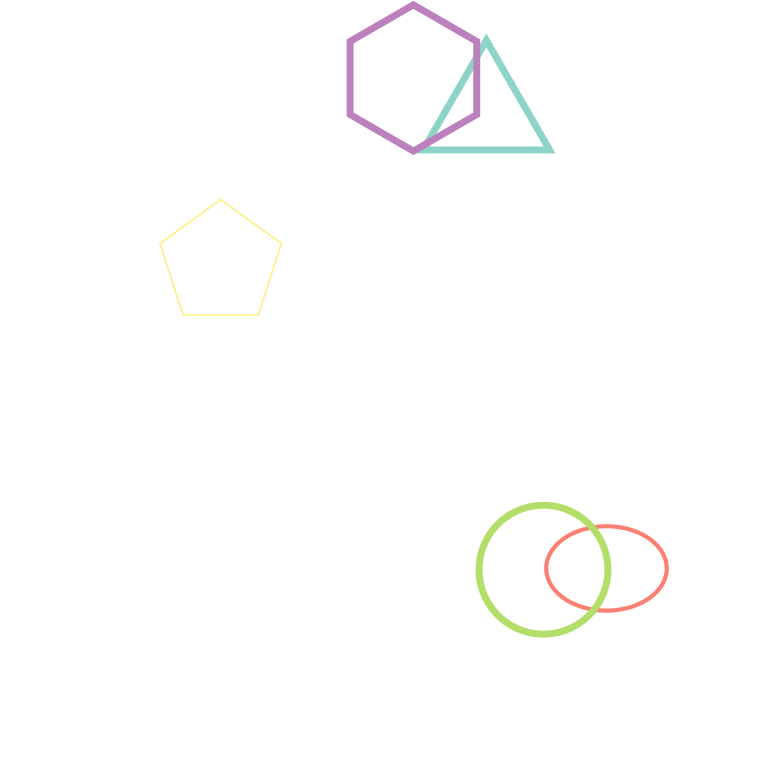[{"shape": "triangle", "thickness": 2.5, "radius": 0.47, "center": [0.632, 0.853]}, {"shape": "oval", "thickness": 1.5, "radius": 0.39, "center": [0.788, 0.262]}, {"shape": "circle", "thickness": 2.5, "radius": 0.42, "center": [0.706, 0.26]}, {"shape": "hexagon", "thickness": 2.5, "radius": 0.47, "center": [0.537, 0.899]}, {"shape": "pentagon", "thickness": 0.5, "radius": 0.41, "center": [0.287, 0.658]}]